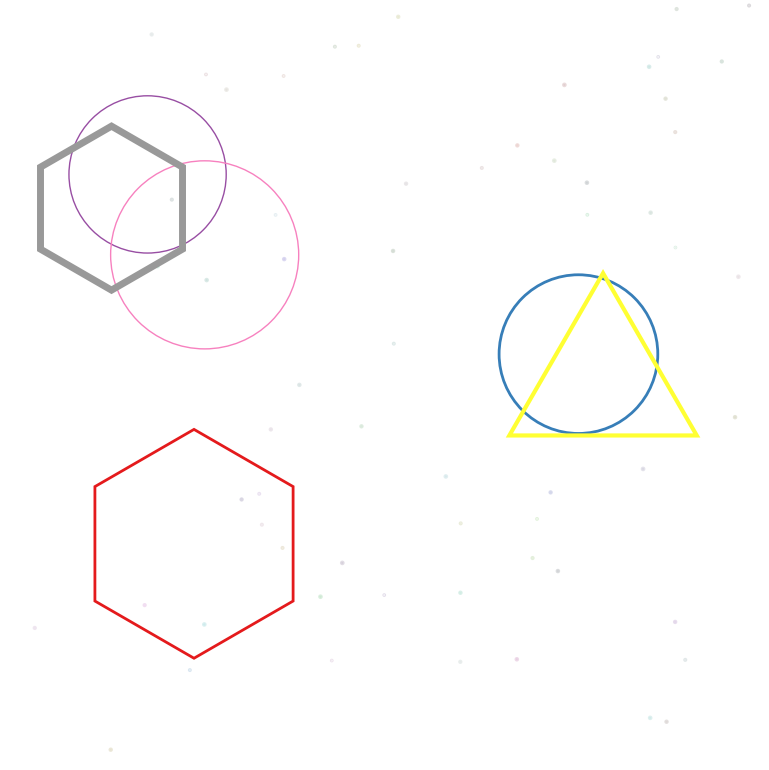[{"shape": "hexagon", "thickness": 1, "radius": 0.74, "center": [0.252, 0.294]}, {"shape": "circle", "thickness": 1, "radius": 0.52, "center": [0.751, 0.54]}, {"shape": "circle", "thickness": 0.5, "radius": 0.51, "center": [0.192, 0.773]}, {"shape": "triangle", "thickness": 1.5, "radius": 0.7, "center": [0.783, 0.505]}, {"shape": "circle", "thickness": 0.5, "radius": 0.61, "center": [0.266, 0.669]}, {"shape": "hexagon", "thickness": 2.5, "radius": 0.53, "center": [0.145, 0.73]}]